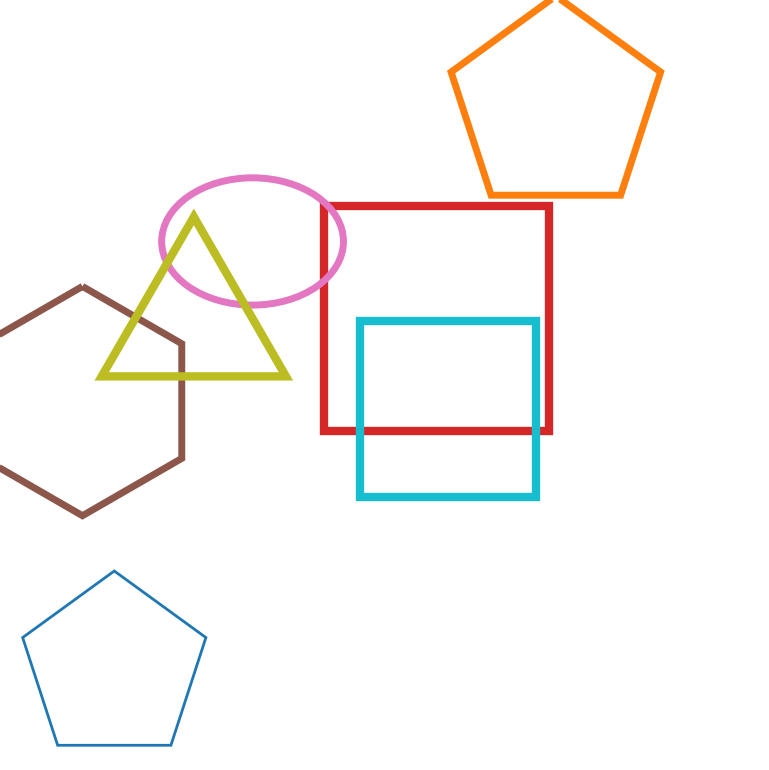[{"shape": "pentagon", "thickness": 1, "radius": 0.63, "center": [0.148, 0.133]}, {"shape": "pentagon", "thickness": 2.5, "radius": 0.72, "center": [0.722, 0.862]}, {"shape": "square", "thickness": 3, "radius": 0.73, "center": [0.567, 0.586]}, {"shape": "hexagon", "thickness": 2.5, "radius": 0.74, "center": [0.107, 0.479]}, {"shape": "oval", "thickness": 2.5, "radius": 0.59, "center": [0.328, 0.686]}, {"shape": "triangle", "thickness": 3, "radius": 0.69, "center": [0.252, 0.58]}, {"shape": "square", "thickness": 3, "radius": 0.57, "center": [0.582, 0.469]}]